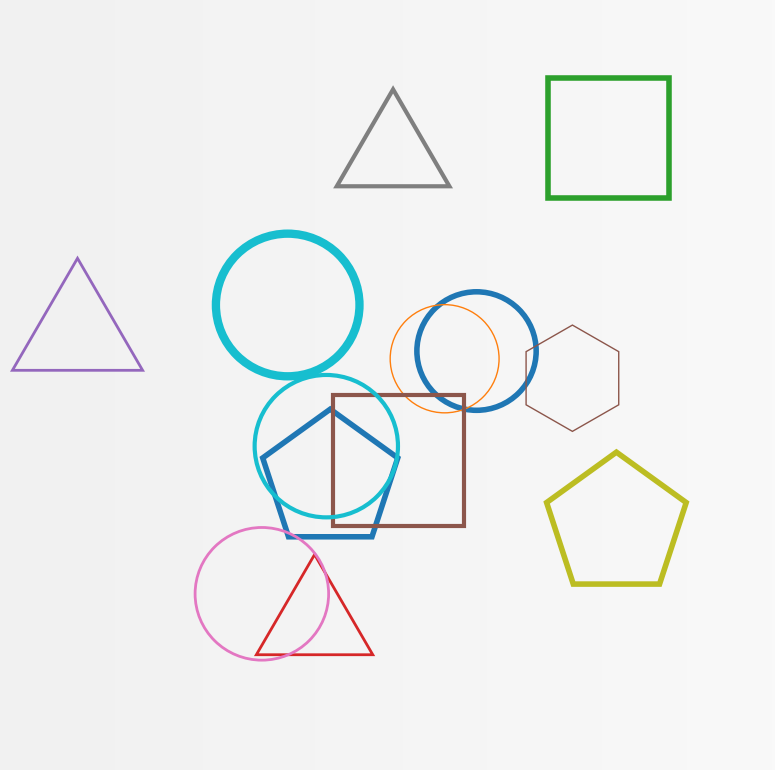[{"shape": "pentagon", "thickness": 2, "radius": 0.46, "center": [0.426, 0.377]}, {"shape": "circle", "thickness": 2, "radius": 0.38, "center": [0.615, 0.544]}, {"shape": "circle", "thickness": 0.5, "radius": 0.35, "center": [0.574, 0.534]}, {"shape": "square", "thickness": 2, "radius": 0.39, "center": [0.785, 0.821]}, {"shape": "triangle", "thickness": 1, "radius": 0.43, "center": [0.406, 0.193]}, {"shape": "triangle", "thickness": 1, "radius": 0.48, "center": [0.1, 0.568]}, {"shape": "square", "thickness": 1.5, "radius": 0.42, "center": [0.514, 0.402]}, {"shape": "hexagon", "thickness": 0.5, "radius": 0.35, "center": [0.739, 0.509]}, {"shape": "circle", "thickness": 1, "radius": 0.43, "center": [0.338, 0.229]}, {"shape": "triangle", "thickness": 1.5, "radius": 0.42, "center": [0.507, 0.8]}, {"shape": "pentagon", "thickness": 2, "radius": 0.47, "center": [0.795, 0.318]}, {"shape": "circle", "thickness": 3, "radius": 0.46, "center": [0.371, 0.604]}, {"shape": "circle", "thickness": 1.5, "radius": 0.46, "center": [0.421, 0.421]}]